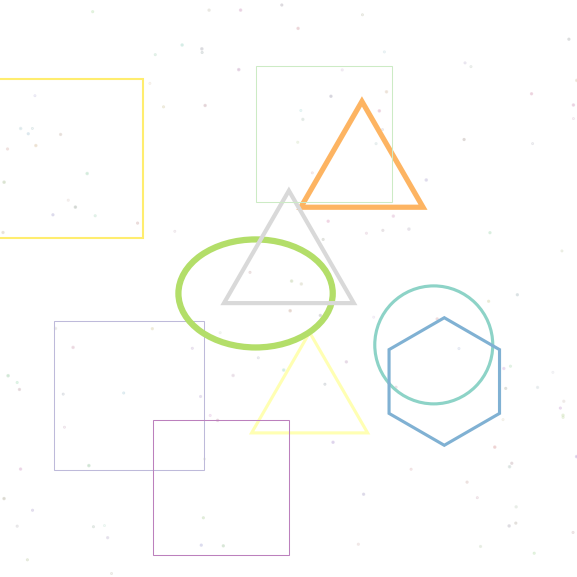[{"shape": "circle", "thickness": 1.5, "radius": 0.51, "center": [0.751, 0.402]}, {"shape": "triangle", "thickness": 1.5, "radius": 0.58, "center": [0.536, 0.308]}, {"shape": "square", "thickness": 0.5, "radius": 0.65, "center": [0.223, 0.315]}, {"shape": "hexagon", "thickness": 1.5, "radius": 0.55, "center": [0.769, 0.339]}, {"shape": "triangle", "thickness": 2.5, "radius": 0.61, "center": [0.627, 0.701]}, {"shape": "oval", "thickness": 3, "radius": 0.67, "center": [0.443, 0.491]}, {"shape": "triangle", "thickness": 2, "radius": 0.65, "center": [0.5, 0.539]}, {"shape": "square", "thickness": 0.5, "radius": 0.59, "center": [0.383, 0.155]}, {"shape": "square", "thickness": 0.5, "radius": 0.59, "center": [0.561, 0.766]}, {"shape": "square", "thickness": 1, "radius": 0.69, "center": [0.11, 0.725]}]